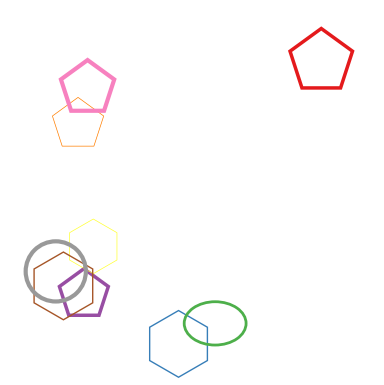[{"shape": "pentagon", "thickness": 2.5, "radius": 0.43, "center": [0.834, 0.841]}, {"shape": "hexagon", "thickness": 1, "radius": 0.43, "center": [0.464, 0.107]}, {"shape": "oval", "thickness": 2, "radius": 0.4, "center": [0.559, 0.16]}, {"shape": "pentagon", "thickness": 2.5, "radius": 0.33, "center": [0.218, 0.235]}, {"shape": "pentagon", "thickness": 0.5, "radius": 0.35, "center": [0.203, 0.677]}, {"shape": "hexagon", "thickness": 0.5, "radius": 0.35, "center": [0.242, 0.36]}, {"shape": "hexagon", "thickness": 1, "radius": 0.44, "center": [0.165, 0.257]}, {"shape": "pentagon", "thickness": 3, "radius": 0.36, "center": [0.227, 0.771]}, {"shape": "circle", "thickness": 3, "radius": 0.39, "center": [0.145, 0.295]}]